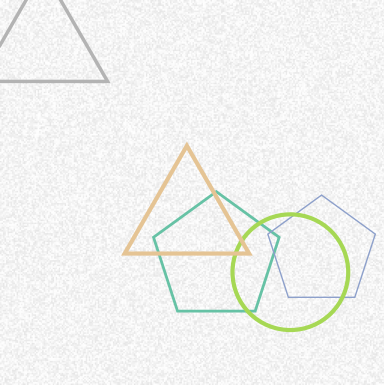[{"shape": "pentagon", "thickness": 2, "radius": 0.86, "center": [0.562, 0.331]}, {"shape": "pentagon", "thickness": 1, "radius": 0.73, "center": [0.835, 0.347]}, {"shape": "circle", "thickness": 3, "radius": 0.75, "center": [0.754, 0.293]}, {"shape": "triangle", "thickness": 3, "radius": 0.93, "center": [0.485, 0.435]}, {"shape": "triangle", "thickness": 2.5, "radius": 0.96, "center": [0.113, 0.885]}]